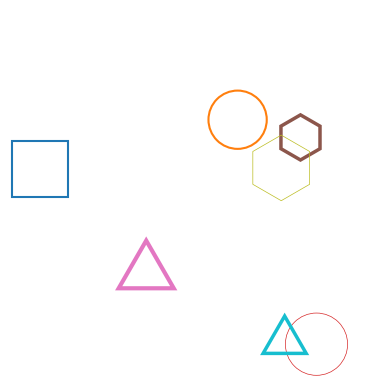[{"shape": "square", "thickness": 1.5, "radius": 0.36, "center": [0.104, 0.56]}, {"shape": "circle", "thickness": 1.5, "radius": 0.38, "center": [0.617, 0.689]}, {"shape": "circle", "thickness": 0.5, "radius": 0.4, "center": [0.822, 0.106]}, {"shape": "hexagon", "thickness": 2.5, "radius": 0.29, "center": [0.78, 0.643]}, {"shape": "triangle", "thickness": 3, "radius": 0.41, "center": [0.38, 0.293]}, {"shape": "hexagon", "thickness": 0.5, "radius": 0.43, "center": [0.73, 0.564]}, {"shape": "triangle", "thickness": 2.5, "radius": 0.32, "center": [0.739, 0.114]}]